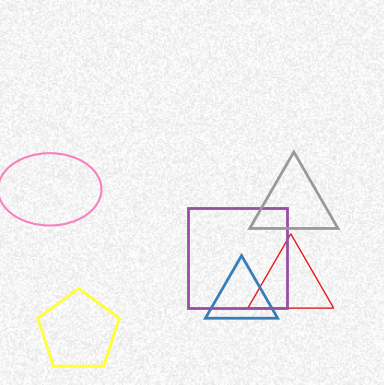[{"shape": "triangle", "thickness": 1, "radius": 0.64, "center": [0.755, 0.264]}, {"shape": "triangle", "thickness": 2, "radius": 0.54, "center": [0.627, 0.228]}, {"shape": "square", "thickness": 2, "radius": 0.65, "center": [0.617, 0.33]}, {"shape": "pentagon", "thickness": 2, "radius": 0.56, "center": [0.204, 0.139]}, {"shape": "oval", "thickness": 1.5, "radius": 0.67, "center": [0.129, 0.508]}, {"shape": "triangle", "thickness": 2, "radius": 0.66, "center": [0.763, 0.473]}]